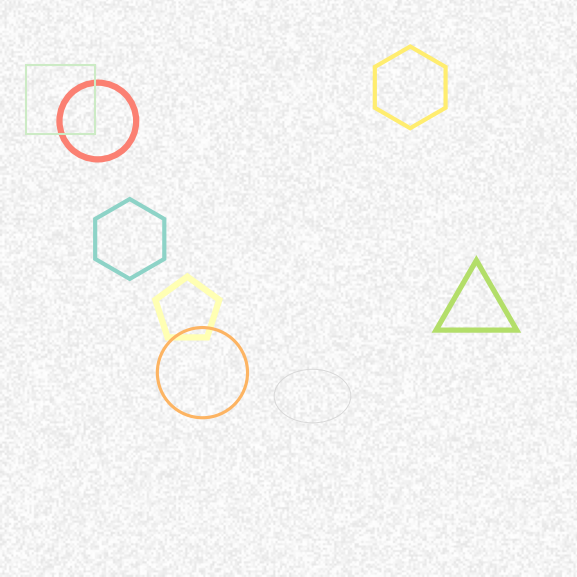[{"shape": "hexagon", "thickness": 2, "radius": 0.35, "center": [0.225, 0.585]}, {"shape": "pentagon", "thickness": 3, "radius": 0.29, "center": [0.324, 0.462]}, {"shape": "circle", "thickness": 3, "radius": 0.33, "center": [0.169, 0.79]}, {"shape": "circle", "thickness": 1.5, "radius": 0.39, "center": [0.351, 0.354]}, {"shape": "triangle", "thickness": 2.5, "radius": 0.4, "center": [0.825, 0.468]}, {"shape": "oval", "thickness": 0.5, "radius": 0.33, "center": [0.541, 0.313]}, {"shape": "square", "thickness": 1, "radius": 0.3, "center": [0.104, 0.826]}, {"shape": "hexagon", "thickness": 2, "radius": 0.35, "center": [0.71, 0.848]}]